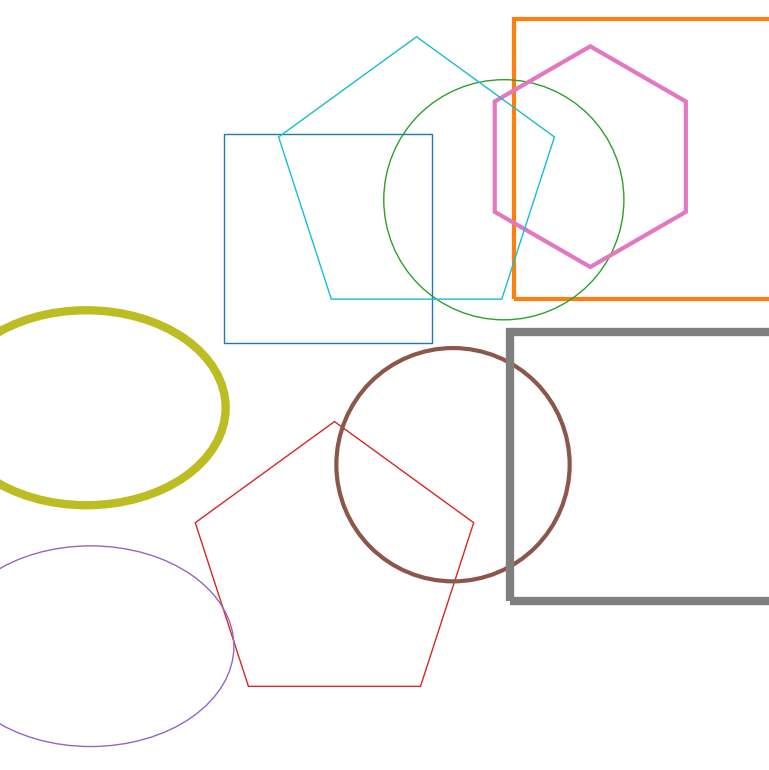[{"shape": "square", "thickness": 0.5, "radius": 0.68, "center": [0.426, 0.69]}, {"shape": "square", "thickness": 1.5, "radius": 0.91, "center": [0.849, 0.794]}, {"shape": "circle", "thickness": 0.5, "radius": 0.78, "center": [0.654, 0.741]}, {"shape": "pentagon", "thickness": 0.5, "radius": 0.95, "center": [0.434, 0.262]}, {"shape": "oval", "thickness": 0.5, "radius": 0.93, "center": [0.118, 0.161]}, {"shape": "circle", "thickness": 1.5, "radius": 0.76, "center": [0.588, 0.396]}, {"shape": "hexagon", "thickness": 1.5, "radius": 0.72, "center": [0.767, 0.797]}, {"shape": "square", "thickness": 3, "radius": 0.87, "center": [0.836, 0.394]}, {"shape": "oval", "thickness": 3, "radius": 0.9, "center": [0.112, 0.47]}, {"shape": "pentagon", "thickness": 0.5, "radius": 0.94, "center": [0.541, 0.764]}]